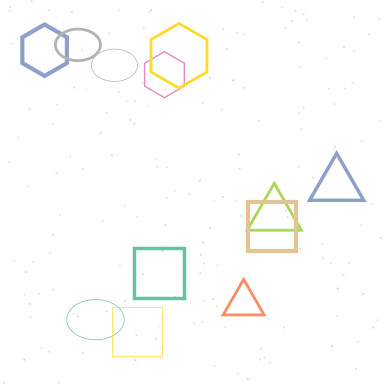[{"shape": "square", "thickness": 2.5, "radius": 0.32, "center": [0.413, 0.291]}, {"shape": "oval", "thickness": 0.5, "radius": 0.37, "center": [0.248, 0.17]}, {"shape": "triangle", "thickness": 2, "radius": 0.31, "center": [0.633, 0.213]}, {"shape": "triangle", "thickness": 2.5, "radius": 0.41, "center": [0.874, 0.52]}, {"shape": "hexagon", "thickness": 3, "radius": 0.33, "center": [0.116, 0.87]}, {"shape": "hexagon", "thickness": 1, "radius": 0.3, "center": [0.427, 0.806]}, {"shape": "triangle", "thickness": 2, "radius": 0.41, "center": [0.712, 0.443]}, {"shape": "hexagon", "thickness": 2, "radius": 0.42, "center": [0.465, 0.855]}, {"shape": "square", "thickness": 0.5, "radius": 0.32, "center": [0.357, 0.139]}, {"shape": "square", "thickness": 3, "radius": 0.32, "center": [0.706, 0.411]}, {"shape": "oval", "thickness": 0.5, "radius": 0.3, "center": [0.297, 0.83]}, {"shape": "oval", "thickness": 2, "radius": 0.29, "center": [0.202, 0.883]}]